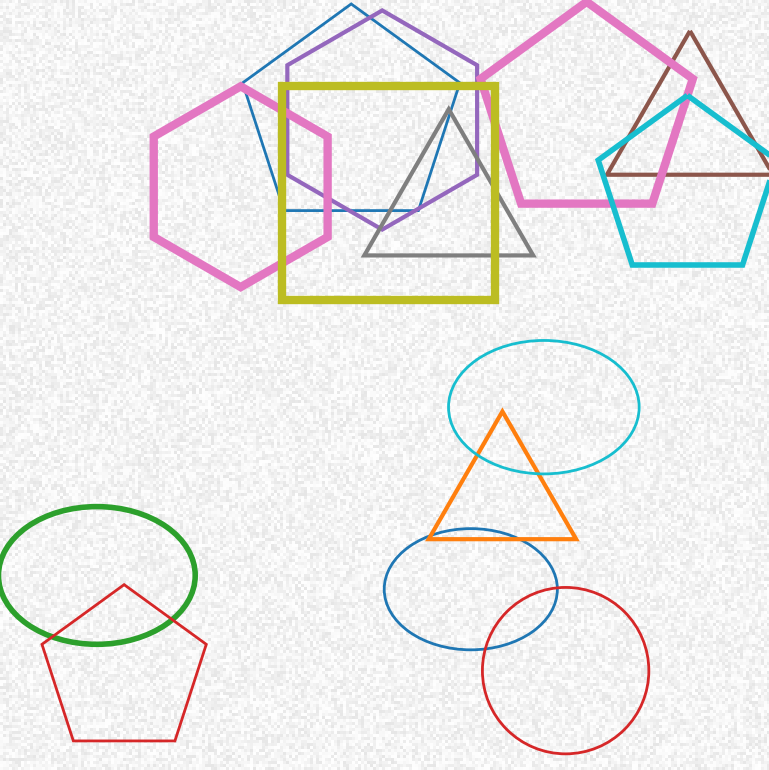[{"shape": "oval", "thickness": 1, "radius": 0.56, "center": [0.611, 0.235]}, {"shape": "pentagon", "thickness": 1, "radius": 0.74, "center": [0.456, 0.847]}, {"shape": "triangle", "thickness": 1.5, "radius": 0.55, "center": [0.652, 0.355]}, {"shape": "oval", "thickness": 2, "radius": 0.64, "center": [0.126, 0.253]}, {"shape": "pentagon", "thickness": 1, "radius": 0.56, "center": [0.161, 0.129]}, {"shape": "circle", "thickness": 1, "radius": 0.54, "center": [0.735, 0.129]}, {"shape": "hexagon", "thickness": 1.5, "radius": 0.71, "center": [0.496, 0.844]}, {"shape": "triangle", "thickness": 1.5, "radius": 0.62, "center": [0.896, 0.835]}, {"shape": "pentagon", "thickness": 3, "radius": 0.72, "center": [0.762, 0.853]}, {"shape": "hexagon", "thickness": 3, "radius": 0.65, "center": [0.313, 0.757]}, {"shape": "triangle", "thickness": 1.5, "radius": 0.63, "center": [0.583, 0.732]}, {"shape": "square", "thickness": 3, "radius": 0.69, "center": [0.505, 0.749]}, {"shape": "oval", "thickness": 1, "radius": 0.62, "center": [0.706, 0.471]}, {"shape": "pentagon", "thickness": 2, "radius": 0.61, "center": [0.893, 0.754]}]